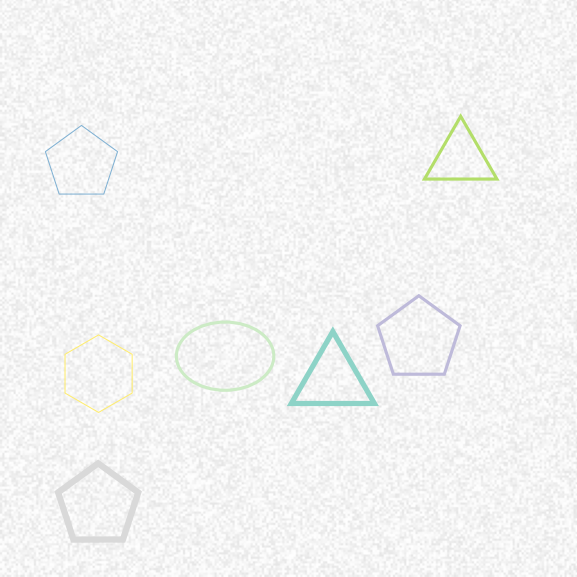[{"shape": "triangle", "thickness": 2.5, "radius": 0.42, "center": [0.576, 0.342]}, {"shape": "pentagon", "thickness": 1.5, "radius": 0.38, "center": [0.725, 0.412]}, {"shape": "pentagon", "thickness": 0.5, "radius": 0.33, "center": [0.141, 0.716]}, {"shape": "triangle", "thickness": 1.5, "radius": 0.36, "center": [0.798, 0.725]}, {"shape": "pentagon", "thickness": 3, "radius": 0.36, "center": [0.17, 0.124]}, {"shape": "oval", "thickness": 1.5, "radius": 0.42, "center": [0.39, 0.382]}, {"shape": "hexagon", "thickness": 0.5, "radius": 0.34, "center": [0.171, 0.352]}]